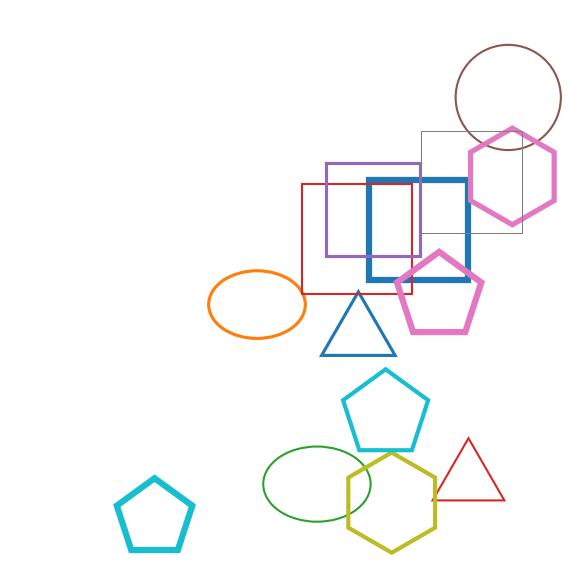[{"shape": "square", "thickness": 3, "radius": 0.43, "center": [0.724, 0.601]}, {"shape": "triangle", "thickness": 1.5, "radius": 0.37, "center": [0.621, 0.42]}, {"shape": "oval", "thickness": 1.5, "radius": 0.42, "center": [0.445, 0.472]}, {"shape": "oval", "thickness": 1, "radius": 0.46, "center": [0.549, 0.161]}, {"shape": "square", "thickness": 1, "radius": 0.48, "center": [0.619, 0.585]}, {"shape": "triangle", "thickness": 1, "radius": 0.36, "center": [0.811, 0.169]}, {"shape": "square", "thickness": 1.5, "radius": 0.41, "center": [0.646, 0.636]}, {"shape": "circle", "thickness": 1, "radius": 0.46, "center": [0.88, 0.83]}, {"shape": "hexagon", "thickness": 2.5, "radius": 0.42, "center": [0.887, 0.694]}, {"shape": "pentagon", "thickness": 3, "radius": 0.38, "center": [0.76, 0.486]}, {"shape": "square", "thickness": 0.5, "radius": 0.44, "center": [0.817, 0.684]}, {"shape": "hexagon", "thickness": 2, "radius": 0.43, "center": [0.678, 0.129]}, {"shape": "pentagon", "thickness": 3, "radius": 0.34, "center": [0.268, 0.102]}, {"shape": "pentagon", "thickness": 2, "radius": 0.39, "center": [0.668, 0.282]}]